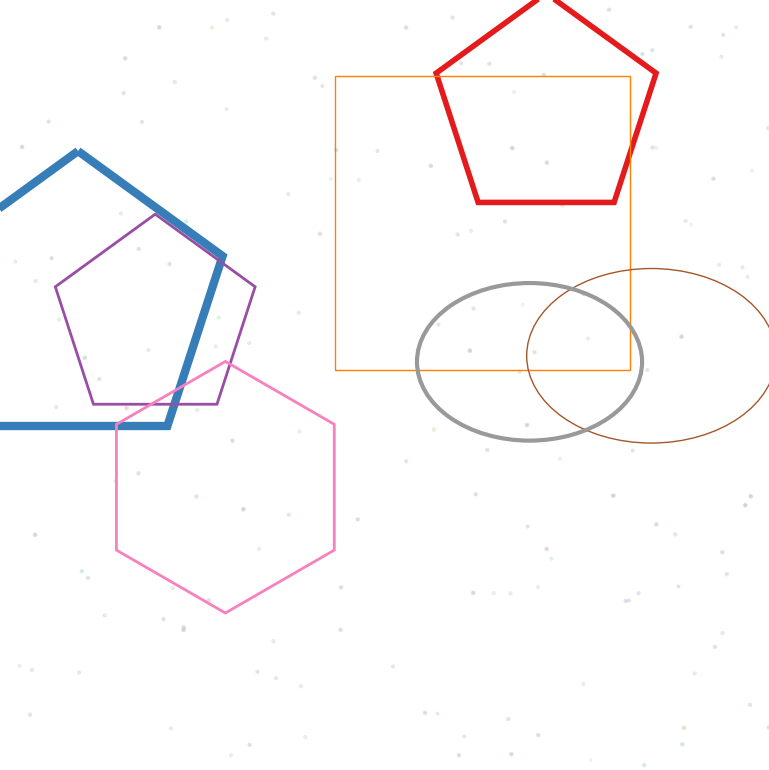[{"shape": "pentagon", "thickness": 2, "radius": 0.75, "center": [0.709, 0.859]}, {"shape": "pentagon", "thickness": 3, "radius": 0.99, "center": [0.101, 0.606]}, {"shape": "pentagon", "thickness": 1, "radius": 0.68, "center": [0.202, 0.585]}, {"shape": "square", "thickness": 0.5, "radius": 0.96, "center": [0.627, 0.71]}, {"shape": "oval", "thickness": 0.5, "radius": 0.81, "center": [0.846, 0.538]}, {"shape": "hexagon", "thickness": 1, "radius": 0.82, "center": [0.293, 0.367]}, {"shape": "oval", "thickness": 1.5, "radius": 0.73, "center": [0.688, 0.53]}]